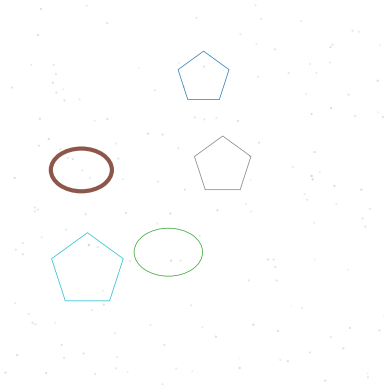[{"shape": "pentagon", "thickness": 0.5, "radius": 0.35, "center": [0.529, 0.798]}, {"shape": "oval", "thickness": 0.5, "radius": 0.44, "center": [0.437, 0.345]}, {"shape": "oval", "thickness": 3, "radius": 0.4, "center": [0.211, 0.559]}, {"shape": "pentagon", "thickness": 0.5, "radius": 0.39, "center": [0.578, 0.57]}, {"shape": "pentagon", "thickness": 0.5, "radius": 0.49, "center": [0.227, 0.298]}]